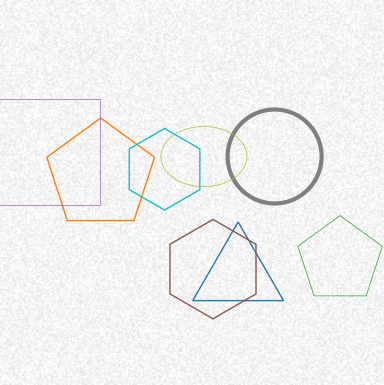[{"shape": "triangle", "thickness": 1, "radius": 0.68, "center": [0.619, 0.287]}, {"shape": "pentagon", "thickness": 1, "radius": 0.74, "center": [0.261, 0.546]}, {"shape": "pentagon", "thickness": 0.5, "radius": 0.58, "center": [0.883, 0.325]}, {"shape": "square", "thickness": 0.5, "radius": 0.69, "center": [0.122, 0.605]}, {"shape": "hexagon", "thickness": 1, "radius": 0.65, "center": [0.553, 0.301]}, {"shape": "circle", "thickness": 3, "radius": 0.61, "center": [0.713, 0.594]}, {"shape": "oval", "thickness": 0.5, "radius": 0.56, "center": [0.53, 0.593]}, {"shape": "hexagon", "thickness": 1, "radius": 0.53, "center": [0.427, 0.56]}]